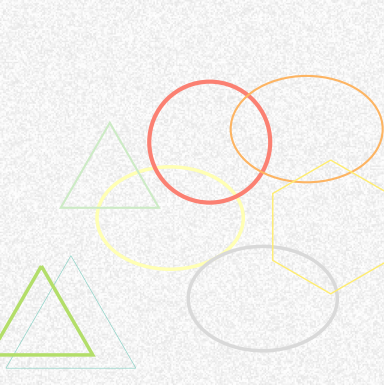[{"shape": "triangle", "thickness": 0.5, "radius": 0.97, "center": [0.184, 0.141]}, {"shape": "oval", "thickness": 2.5, "radius": 0.95, "center": [0.442, 0.434]}, {"shape": "circle", "thickness": 3, "radius": 0.79, "center": [0.545, 0.631]}, {"shape": "oval", "thickness": 1.5, "radius": 0.99, "center": [0.797, 0.665]}, {"shape": "triangle", "thickness": 2.5, "radius": 0.77, "center": [0.107, 0.155]}, {"shape": "oval", "thickness": 2.5, "radius": 0.97, "center": [0.683, 0.224]}, {"shape": "triangle", "thickness": 1.5, "radius": 0.74, "center": [0.285, 0.534]}, {"shape": "hexagon", "thickness": 1, "radius": 0.87, "center": [0.859, 0.411]}]